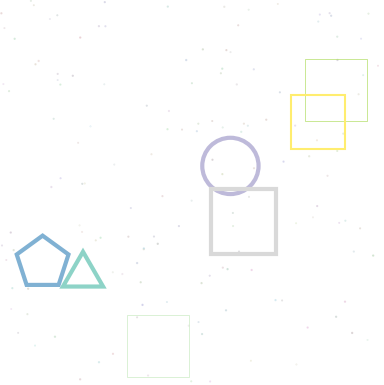[{"shape": "triangle", "thickness": 3, "radius": 0.3, "center": [0.216, 0.286]}, {"shape": "circle", "thickness": 3, "radius": 0.37, "center": [0.598, 0.569]}, {"shape": "pentagon", "thickness": 3, "radius": 0.35, "center": [0.111, 0.317]}, {"shape": "square", "thickness": 0.5, "radius": 0.4, "center": [0.873, 0.766]}, {"shape": "square", "thickness": 3, "radius": 0.42, "center": [0.633, 0.425]}, {"shape": "square", "thickness": 0.5, "radius": 0.4, "center": [0.41, 0.102]}, {"shape": "square", "thickness": 1.5, "radius": 0.35, "center": [0.826, 0.683]}]